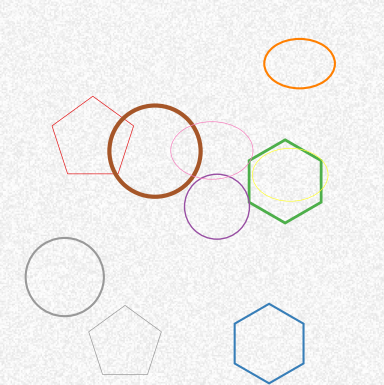[{"shape": "pentagon", "thickness": 0.5, "radius": 0.56, "center": [0.241, 0.639]}, {"shape": "hexagon", "thickness": 1.5, "radius": 0.52, "center": [0.699, 0.108]}, {"shape": "hexagon", "thickness": 2, "radius": 0.54, "center": [0.741, 0.529]}, {"shape": "circle", "thickness": 1, "radius": 0.42, "center": [0.564, 0.463]}, {"shape": "oval", "thickness": 1.5, "radius": 0.46, "center": [0.778, 0.835]}, {"shape": "oval", "thickness": 0.5, "radius": 0.49, "center": [0.754, 0.546]}, {"shape": "circle", "thickness": 3, "radius": 0.59, "center": [0.403, 0.607]}, {"shape": "oval", "thickness": 0.5, "radius": 0.53, "center": [0.55, 0.609]}, {"shape": "circle", "thickness": 1.5, "radius": 0.51, "center": [0.168, 0.28]}, {"shape": "pentagon", "thickness": 0.5, "radius": 0.5, "center": [0.325, 0.108]}]